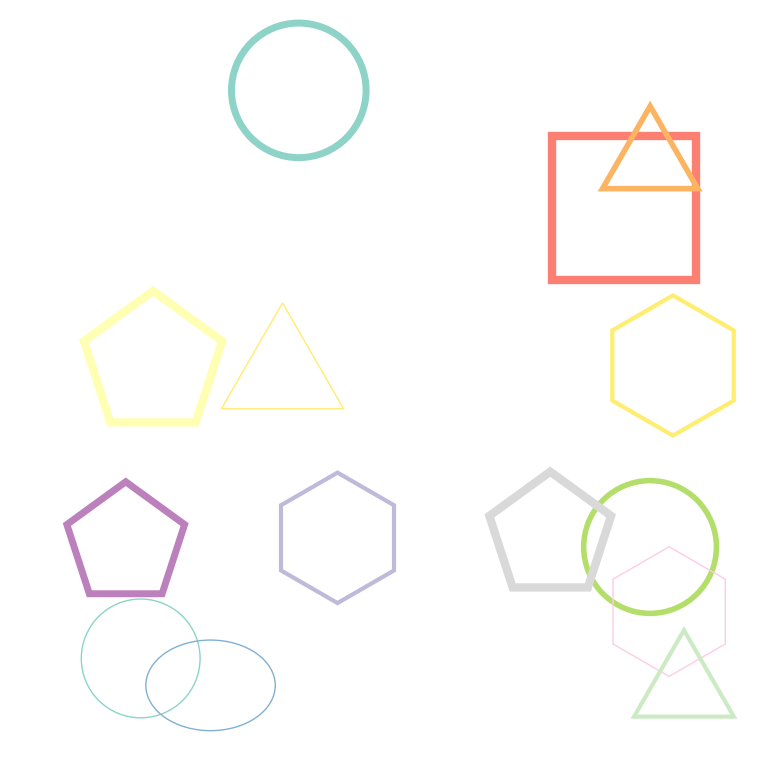[{"shape": "circle", "thickness": 2.5, "radius": 0.44, "center": [0.388, 0.883]}, {"shape": "circle", "thickness": 0.5, "radius": 0.39, "center": [0.183, 0.145]}, {"shape": "pentagon", "thickness": 3, "radius": 0.47, "center": [0.199, 0.528]}, {"shape": "hexagon", "thickness": 1.5, "radius": 0.42, "center": [0.438, 0.301]}, {"shape": "square", "thickness": 3, "radius": 0.47, "center": [0.81, 0.73]}, {"shape": "oval", "thickness": 0.5, "radius": 0.42, "center": [0.273, 0.11]}, {"shape": "triangle", "thickness": 2, "radius": 0.36, "center": [0.844, 0.791]}, {"shape": "circle", "thickness": 2, "radius": 0.43, "center": [0.844, 0.29]}, {"shape": "hexagon", "thickness": 0.5, "radius": 0.42, "center": [0.869, 0.206]}, {"shape": "pentagon", "thickness": 3, "radius": 0.42, "center": [0.715, 0.304]}, {"shape": "pentagon", "thickness": 2.5, "radius": 0.4, "center": [0.163, 0.294]}, {"shape": "triangle", "thickness": 1.5, "radius": 0.37, "center": [0.888, 0.107]}, {"shape": "triangle", "thickness": 0.5, "radius": 0.46, "center": [0.367, 0.515]}, {"shape": "hexagon", "thickness": 1.5, "radius": 0.46, "center": [0.874, 0.525]}]